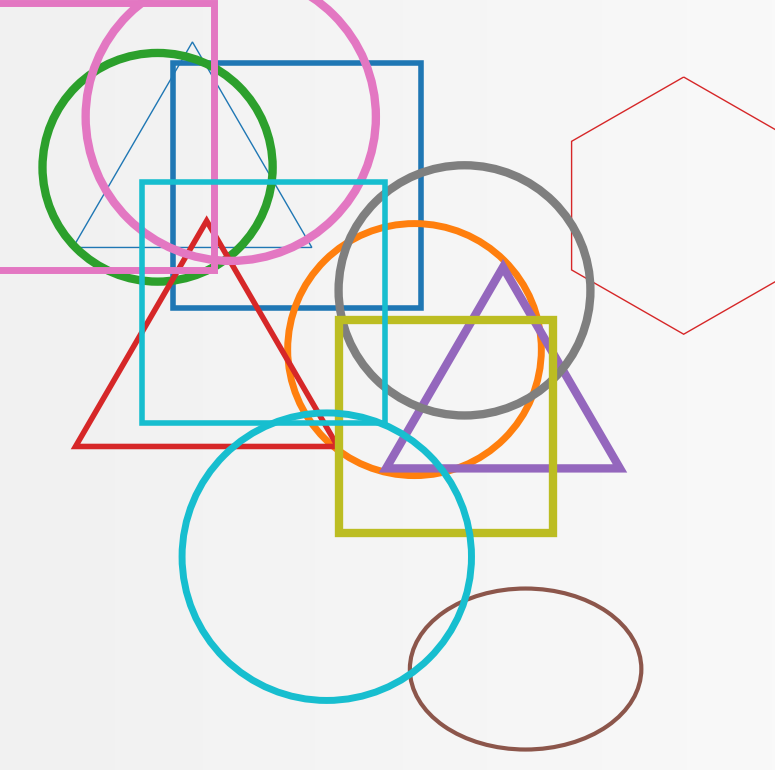[{"shape": "square", "thickness": 2, "radius": 0.8, "center": [0.383, 0.759]}, {"shape": "triangle", "thickness": 0.5, "radius": 0.89, "center": [0.248, 0.768]}, {"shape": "circle", "thickness": 2.5, "radius": 0.82, "center": [0.535, 0.546]}, {"shape": "circle", "thickness": 3, "radius": 0.74, "center": [0.203, 0.783]}, {"shape": "hexagon", "thickness": 0.5, "radius": 0.84, "center": [0.882, 0.733]}, {"shape": "triangle", "thickness": 2, "radius": 0.98, "center": [0.267, 0.518]}, {"shape": "triangle", "thickness": 3, "radius": 0.87, "center": [0.649, 0.479]}, {"shape": "oval", "thickness": 1.5, "radius": 0.75, "center": [0.678, 0.131]}, {"shape": "circle", "thickness": 3, "radius": 0.94, "center": [0.298, 0.848]}, {"shape": "square", "thickness": 2.5, "radius": 0.87, "center": [0.102, 0.823]}, {"shape": "circle", "thickness": 3, "radius": 0.81, "center": [0.599, 0.623]}, {"shape": "square", "thickness": 3, "radius": 0.69, "center": [0.575, 0.446]}, {"shape": "square", "thickness": 2, "radius": 0.78, "center": [0.34, 0.607]}, {"shape": "circle", "thickness": 2.5, "radius": 0.93, "center": [0.422, 0.277]}]